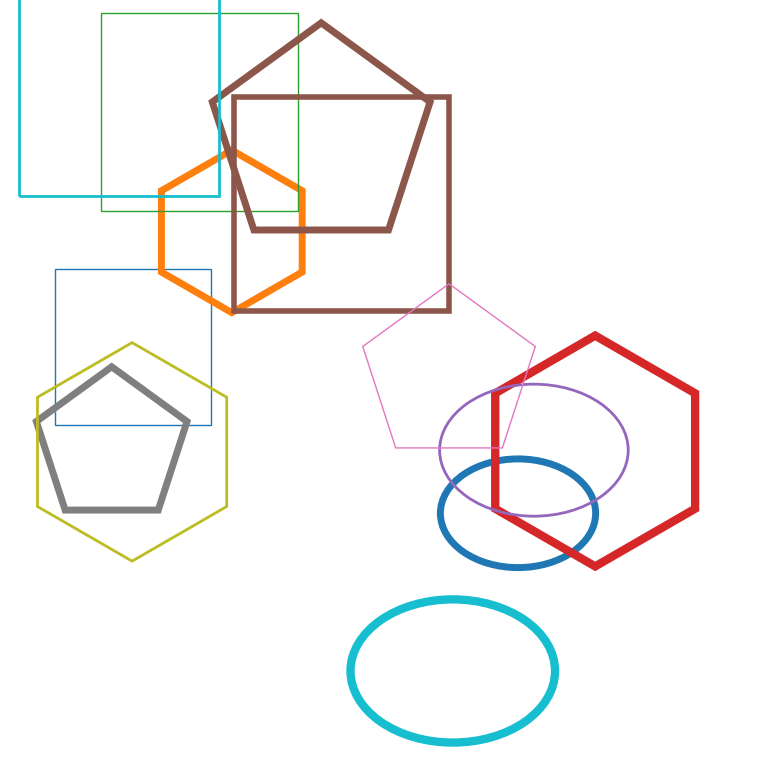[{"shape": "square", "thickness": 0.5, "radius": 0.5, "center": [0.173, 0.549]}, {"shape": "oval", "thickness": 2.5, "radius": 0.5, "center": [0.673, 0.333]}, {"shape": "hexagon", "thickness": 2.5, "radius": 0.53, "center": [0.301, 0.699]}, {"shape": "square", "thickness": 0.5, "radius": 0.64, "center": [0.259, 0.855]}, {"shape": "hexagon", "thickness": 3, "radius": 0.75, "center": [0.773, 0.414]}, {"shape": "oval", "thickness": 1, "radius": 0.61, "center": [0.693, 0.415]}, {"shape": "square", "thickness": 2, "radius": 0.7, "center": [0.443, 0.735]}, {"shape": "pentagon", "thickness": 2.5, "radius": 0.74, "center": [0.417, 0.822]}, {"shape": "pentagon", "thickness": 0.5, "radius": 0.59, "center": [0.583, 0.514]}, {"shape": "pentagon", "thickness": 2.5, "radius": 0.51, "center": [0.145, 0.421]}, {"shape": "hexagon", "thickness": 1, "radius": 0.71, "center": [0.172, 0.413]}, {"shape": "square", "thickness": 1, "radius": 0.65, "center": [0.155, 0.875]}, {"shape": "oval", "thickness": 3, "radius": 0.66, "center": [0.588, 0.129]}]